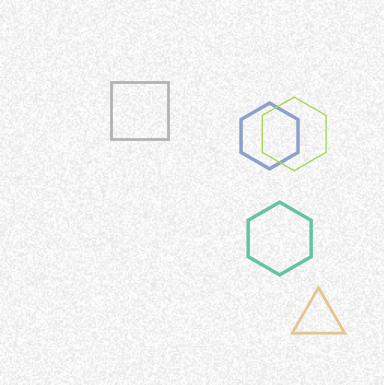[{"shape": "hexagon", "thickness": 2.5, "radius": 0.47, "center": [0.726, 0.38]}, {"shape": "hexagon", "thickness": 2.5, "radius": 0.43, "center": [0.7, 0.647]}, {"shape": "hexagon", "thickness": 1, "radius": 0.48, "center": [0.764, 0.652]}, {"shape": "triangle", "thickness": 2, "radius": 0.39, "center": [0.827, 0.174]}, {"shape": "square", "thickness": 2, "radius": 0.37, "center": [0.363, 0.714]}]